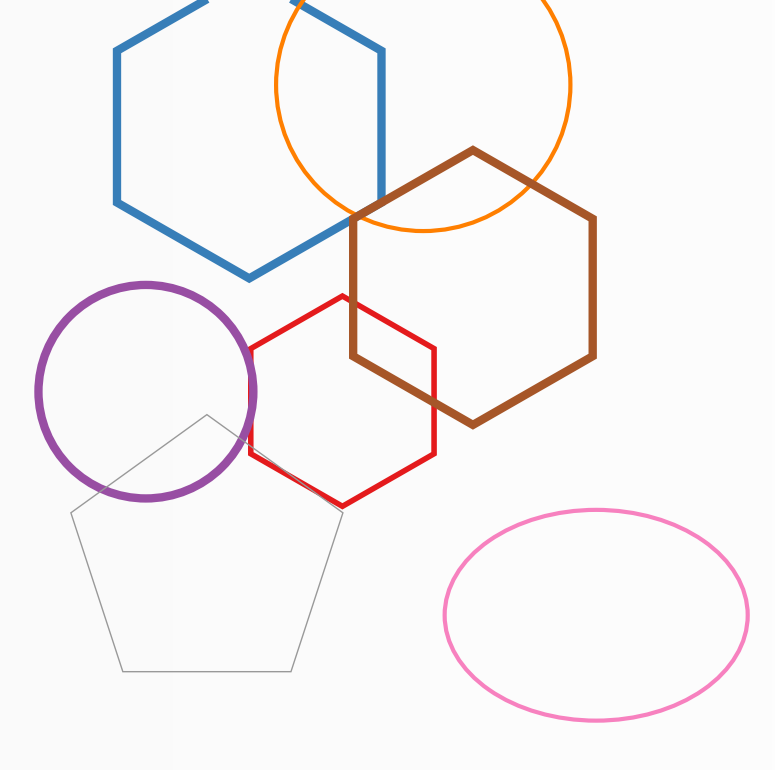[{"shape": "hexagon", "thickness": 2, "radius": 0.68, "center": [0.442, 0.479]}, {"shape": "hexagon", "thickness": 3, "radius": 0.99, "center": [0.322, 0.835]}, {"shape": "circle", "thickness": 3, "radius": 0.69, "center": [0.188, 0.491]}, {"shape": "circle", "thickness": 1.5, "radius": 0.95, "center": [0.546, 0.89]}, {"shape": "hexagon", "thickness": 3, "radius": 0.89, "center": [0.61, 0.627]}, {"shape": "oval", "thickness": 1.5, "radius": 0.98, "center": [0.769, 0.201]}, {"shape": "pentagon", "thickness": 0.5, "radius": 0.92, "center": [0.267, 0.277]}]